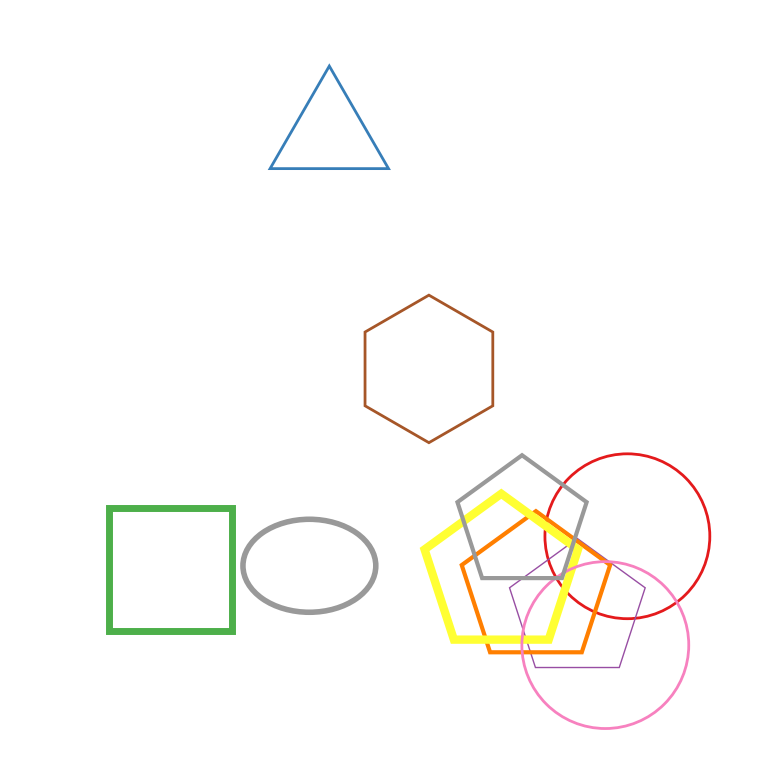[{"shape": "circle", "thickness": 1, "radius": 0.54, "center": [0.815, 0.304]}, {"shape": "triangle", "thickness": 1, "radius": 0.44, "center": [0.428, 0.825]}, {"shape": "square", "thickness": 2.5, "radius": 0.4, "center": [0.222, 0.261]}, {"shape": "pentagon", "thickness": 0.5, "radius": 0.46, "center": [0.75, 0.208]}, {"shape": "pentagon", "thickness": 1.5, "radius": 0.51, "center": [0.696, 0.235]}, {"shape": "pentagon", "thickness": 3, "radius": 0.52, "center": [0.651, 0.254]}, {"shape": "hexagon", "thickness": 1, "radius": 0.48, "center": [0.557, 0.521]}, {"shape": "circle", "thickness": 1, "radius": 0.54, "center": [0.786, 0.162]}, {"shape": "oval", "thickness": 2, "radius": 0.43, "center": [0.402, 0.265]}, {"shape": "pentagon", "thickness": 1.5, "radius": 0.44, "center": [0.678, 0.321]}]